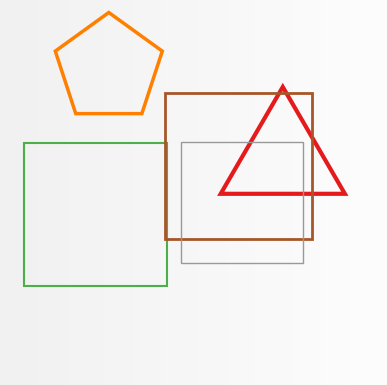[{"shape": "triangle", "thickness": 3, "radius": 0.93, "center": [0.73, 0.589]}, {"shape": "square", "thickness": 1.5, "radius": 0.93, "center": [0.246, 0.442]}, {"shape": "pentagon", "thickness": 2.5, "radius": 0.73, "center": [0.281, 0.822]}, {"shape": "square", "thickness": 2, "radius": 0.95, "center": [0.615, 0.569]}, {"shape": "square", "thickness": 1, "radius": 0.78, "center": [0.625, 0.474]}]